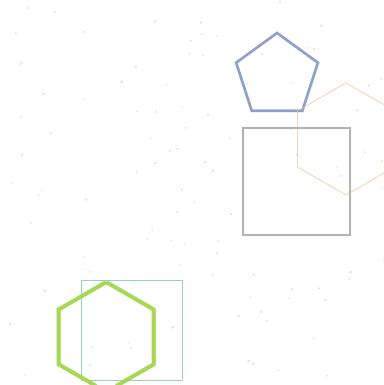[{"shape": "square", "thickness": 0.5, "radius": 0.65, "center": [0.341, 0.143]}, {"shape": "pentagon", "thickness": 2, "radius": 0.56, "center": [0.72, 0.803]}, {"shape": "hexagon", "thickness": 3, "radius": 0.71, "center": [0.276, 0.125]}, {"shape": "hexagon", "thickness": 0.5, "radius": 0.73, "center": [0.899, 0.639]}, {"shape": "square", "thickness": 1.5, "radius": 0.7, "center": [0.77, 0.529]}]